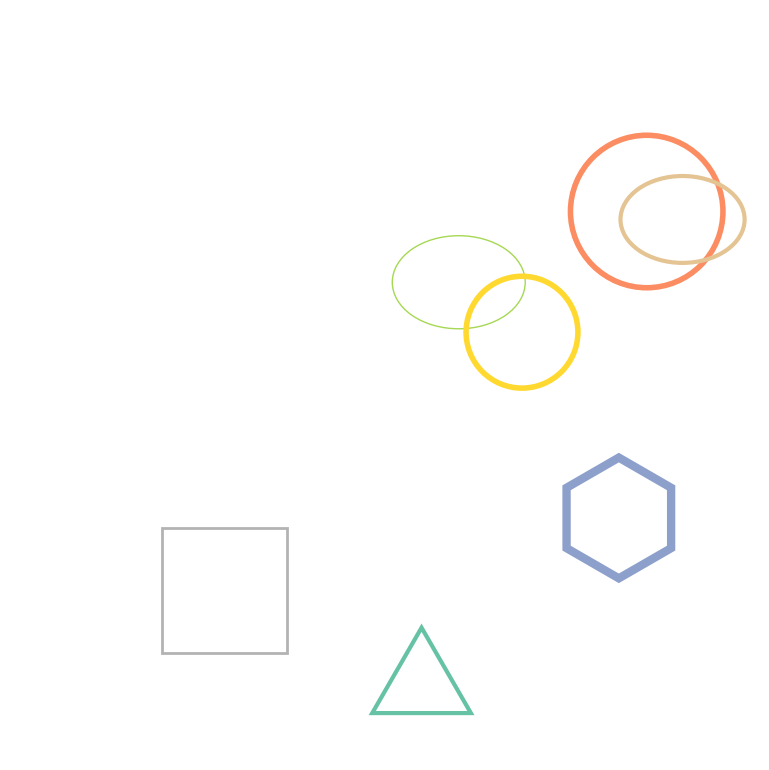[{"shape": "triangle", "thickness": 1.5, "radius": 0.37, "center": [0.547, 0.111]}, {"shape": "circle", "thickness": 2, "radius": 0.5, "center": [0.84, 0.725]}, {"shape": "hexagon", "thickness": 3, "radius": 0.39, "center": [0.804, 0.327]}, {"shape": "oval", "thickness": 0.5, "radius": 0.43, "center": [0.596, 0.633]}, {"shape": "circle", "thickness": 2, "radius": 0.36, "center": [0.678, 0.569]}, {"shape": "oval", "thickness": 1.5, "radius": 0.4, "center": [0.886, 0.715]}, {"shape": "square", "thickness": 1, "radius": 0.41, "center": [0.291, 0.233]}]